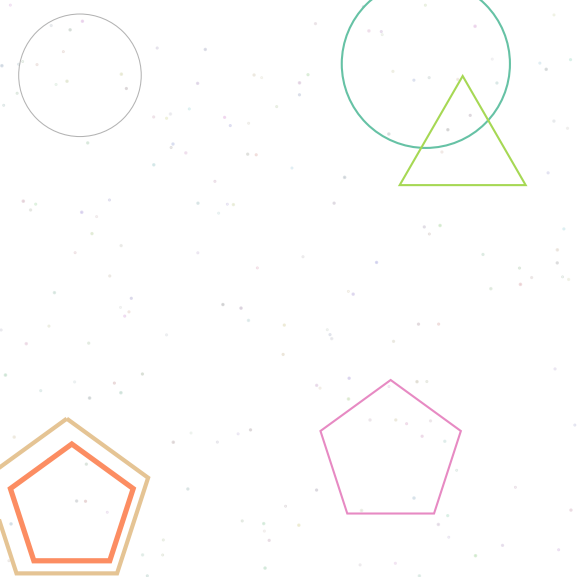[{"shape": "circle", "thickness": 1, "radius": 0.73, "center": [0.737, 0.889]}, {"shape": "pentagon", "thickness": 2.5, "radius": 0.56, "center": [0.124, 0.119]}, {"shape": "pentagon", "thickness": 1, "radius": 0.64, "center": [0.676, 0.213]}, {"shape": "triangle", "thickness": 1, "radius": 0.63, "center": [0.801, 0.742]}, {"shape": "pentagon", "thickness": 2, "radius": 0.74, "center": [0.116, 0.126]}, {"shape": "circle", "thickness": 0.5, "radius": 0.53, "center": [0.138, 0.869]}]